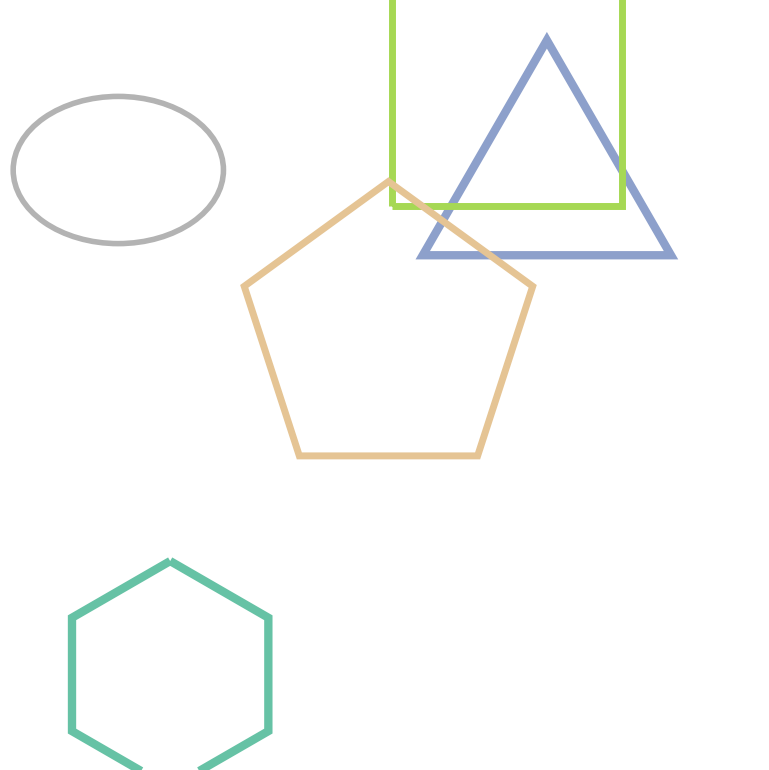[{"shape": "hexagon", "thickness": 3, "radius": 0.74, "center": [0.221, 0.124]}, {"shape": "triangle", "thickness": 3, "radius": 0.93, "center": [0.71, 0.762]}, {"shape": "square", "thickness": 2.5, "radius": 0.74, "center": [0.658, 0.882]}, {"shape": "pentagon", "thickness": 2.5, "radius": 0.98, "center": [0.505, 0.567]}, {"shape": "oval", "thickness": 2, "radius": 0.68, "center": [0.154, 0.779]}]